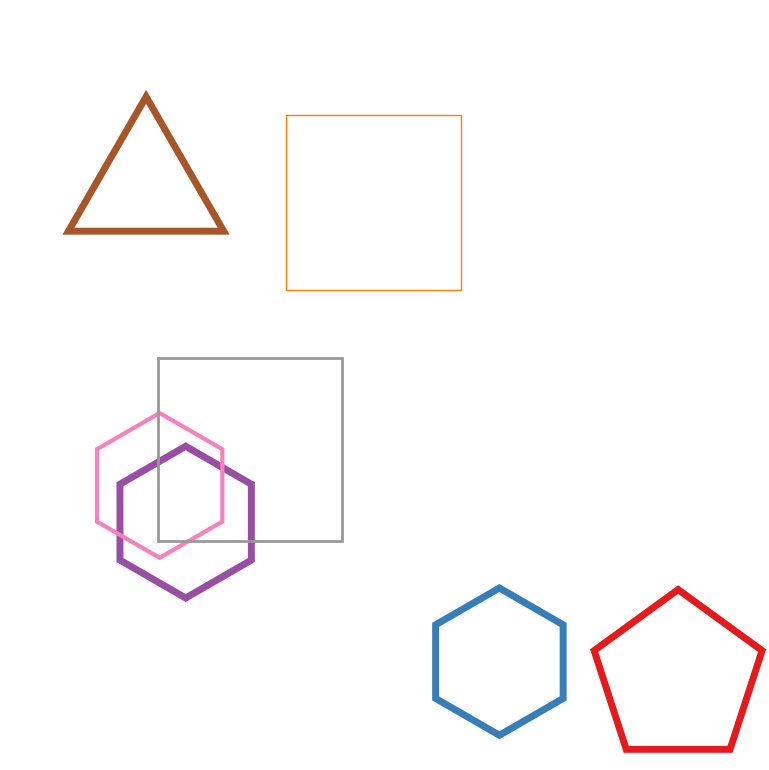[{"shape": "pentagon", "thickness": 2.5, "radius": 0.57, "center": [0.881, 0.12]}, {"shape": "hexagon", "thickness": 2.5, "radius": 0.48, "center": [0.649, 0.141]}, {"shape": "hexagon", "thickness": 2.5, "radius": 0.49, "center": [0.241, 0.322]}, {"shape": "square", "thickness": 0.5, "radius": 0.57, "center": [0.485, 0.737]}, {"shape": "triangle", "thickness": 2.5, "radius": 0.58, "center": [0.19, 0.758]}, {"shape": "hexagon", "thickness": 1.5, "radius": 0.47, "center": [0.207, 0.37]}, {"shape": "square", "thickness": 1, "radius": 0.6, "center": [0.325, 0.416]}]